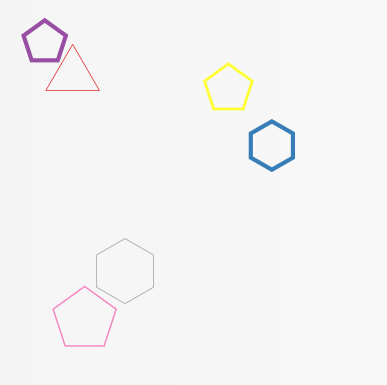[{"shape": "triangle", "thickness": 0.5, "radius": 0.4, "center": [0.188, 0.805]}, {"shape": "hexagon", "thickness": 3, "radius": 0.31, "center": [0.702, 0.622]}, {"shape": "pentagon", "thickness": 3, "radius": 0.29, "center": [0.115, 0.89]}, {"shape": "pentagon", "thickness": 2, "radius": 0.32, "center": [0.589, 0.769]}, {"shape": "pentagon", "thickness": 1, "radius": 0.43, "center": [0.218, 0.171]}, {"shape": "hexagon", "thickness": 0.5, "radius": 0.42, "center": [0.323, 0.296]}]